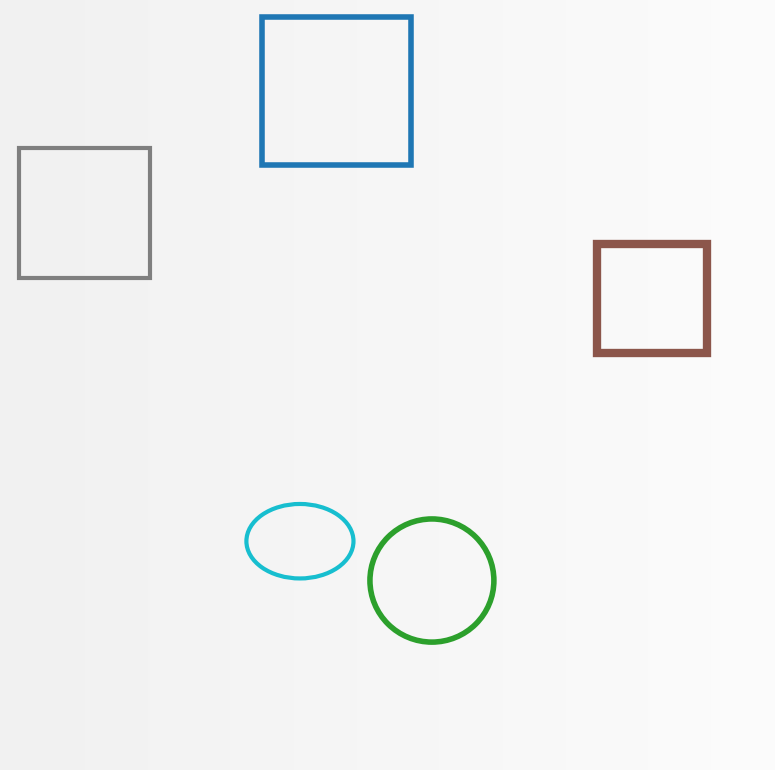[{"shape": "square", "thickness": 2, "radius": 0.48, "center": [0.435, 0.882]}, {"shape": "circle", "thickness": 2, "radius": 0.4, "center": [0.557, 0.246]}, {"shape": "square", "thickness": 3, "radius": 0.36, "center": [0.841, 0.612]}, {"shape": "square", "thickness": 1.5, "radius": 0.42, "center": [0.11, 0.723]}, {"shape": "oval", "thickness": 1.5, "radius": 0.35, "center": [0.387, 0.297]}]